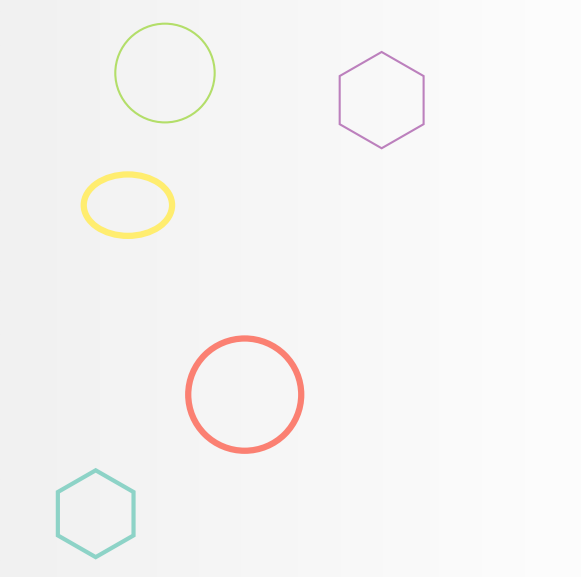[{"shape": "hexagon", "thickness": 2, "radius": 0.38, "center": [0.165, 0.11]}, {"shape": "circle", "thickness": 3, "radius": 0.49, "center": [0.421, 0.316]}, {"shape": "circle", "thickness": 1, "radius": 0.43, "center": [0.284, 0.873]}, {"shape": "hexagon", "thickness": 1, "radius": 0.42, "center": [0.657, 0.826]}, {"shape": "oval", "thickness": 3, "radius": 0.38, "center": [0.22, 0.644]}]